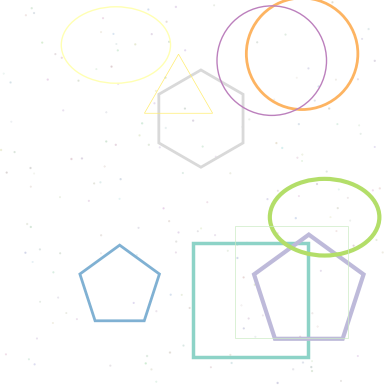[{"shape": "square", "thickness": 2.5, "radius": 0.74, "center": [0.651, 0.221]}, {"shape": "oval", "thickness": 1, "radius": 0.71, "center": [0.301, 0.883]}, {"shape": "pentagon", "thickness": 3, "radius": 0.75, "center": [0.802, 0.241]}, {"shape": "pentagon", "thickness": 2, "radius": 0.54, "center": [0.311, 0.255]}, {"shape": "circle", "thickness": 2, "radius": 0.72, "center": [0.785, 0.86]}, {"shape": "oval", "thickness": 3, "radius": 0.71, "center": [0.843, 0.436]}, {"shape": "hexagon", "thickness": 2, "radius": 0.63, "center": [0.522, 0.692]}, {"shape": "circle", "thickness": 1, "radius": 0.71, "center": [0.706, 0.842]}, {"shape": "square", "thickness": 0.5, "radius": 0.73, "center": [0.757, 0.267]}, {"shape": "triangle", "thickness": 0.5, "radius": 0.51, "center": [0.464, 0.757]}]